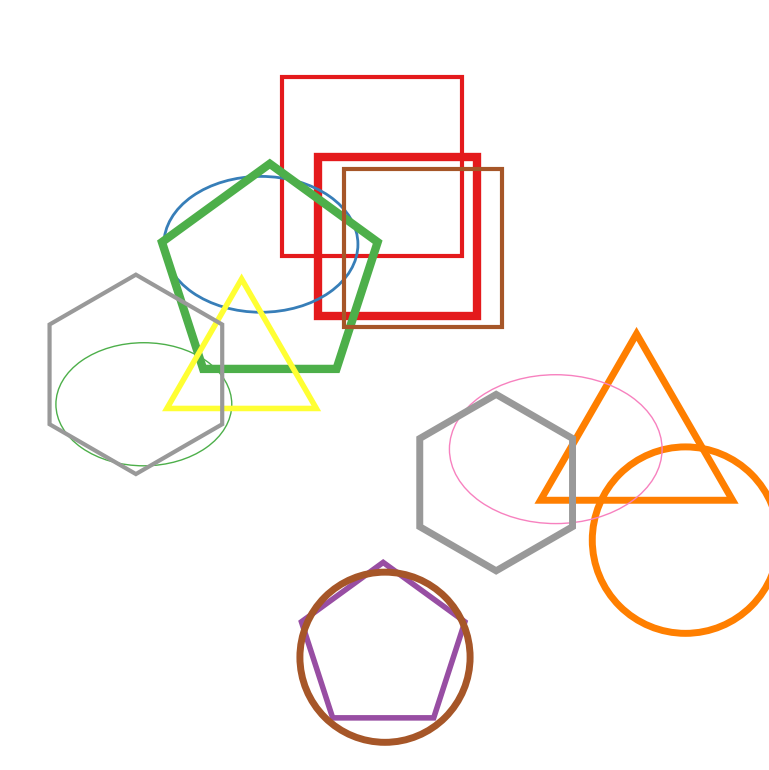[{"shape": "square", "thickness": 3, "radius": 0.52, "center": [0.516, 0.693]}, {"shape": "square", "thickness": 1.5, "radius": 0.58, "center": [0.483, 0.784]}, {"shape": "oval", "thickness": 1, "radius": 0.63, "center": [0.339, 0.683]}, {"shape": "pentagon", "thickness": 3, "radius": 0.74, "center": [0.35, 0.64]}, {"shape": "oval", "thickness": 0.5, "radius": 0.57, "center": [0.187, 0.475]}, {"shape": "pentagon", "thickness": 2, "radius": 0.56, "center": [0.498, 0.158]}, {"shape": "triangle", "thickness": 2.5, "radius": 0.72, "center": [0.827, 0.422]}, {"shape": "circle", "thickness": 2.5, "radius": 0.61, "center": [0.89, 0.299]}, {"shape": "triangle", "thickness": 2, "radius": 0.56, "center": [0.314, 0.526]}, {"shape": "square", "thickness": 1.5, "radius": 0.51, "center": [0.549, 0.678]}, {"shape": "circle", "thickness": 2.5, "radius": 0.55, "center": [0.5, 0.146]}, {"shape": "oval", "thickness": 0.5, "radius": 0.69, "center": [0.722, 0.417]}, {"shape": "hexagon", "thickness": 1.5, "radius": 0.65, "center": [0.176, 0.514]}, {"shape": "hexagon", "thickness": 2.5, "radius": 0.57, "center": [0.644, 0.373]}]